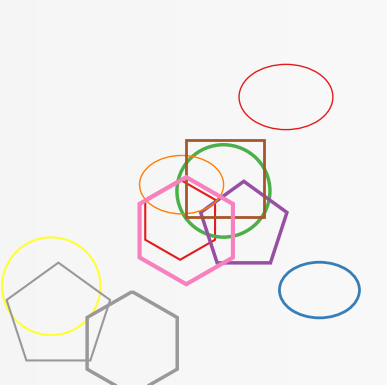[{"shape": "hexagon", "thickness": 1.5, "radius": 0.52, "center": [0.465, 0.429]}, {"shape": "oval", "thickness": 1, "radius": 0.61, "center": [0.738, 0.748]}, {"shape": "oval", "thickness": 2, "radius": 0.52, "center": [0.824, 0.247]}, {"shape": "circle", "thickness": 2.5, "radius": 0.6, "center": [0.577, 0.504]}, {"shape": "pentagon", "thickness": 2.5, "radius": 0.59, "center": [0.629, 0.412]}, {"shape": "oval", "thickness": 1, "radius": 0.54, "center": [0.469, 0.52]}, {"shape": "circle", "thickness": 1.5, "radius": 0.63, "center": [0.132, 0.257]}, {"shape": "square", "thickness": 2, "radius": 0.5, "center": [0.581, 0.536]}, {"shape": "hexagon", "thickness": 3, "radius": 0.7, "center": [0.481, 0.401]}, {"shape": "hexagon", "thickness": 2.5, "radius": 0.67, "center": [0.341, 0.108]}, {"shape": "pentagon", "thickness": 1.5, "radius": 0.7, "center": [0.151, 0.177]}]